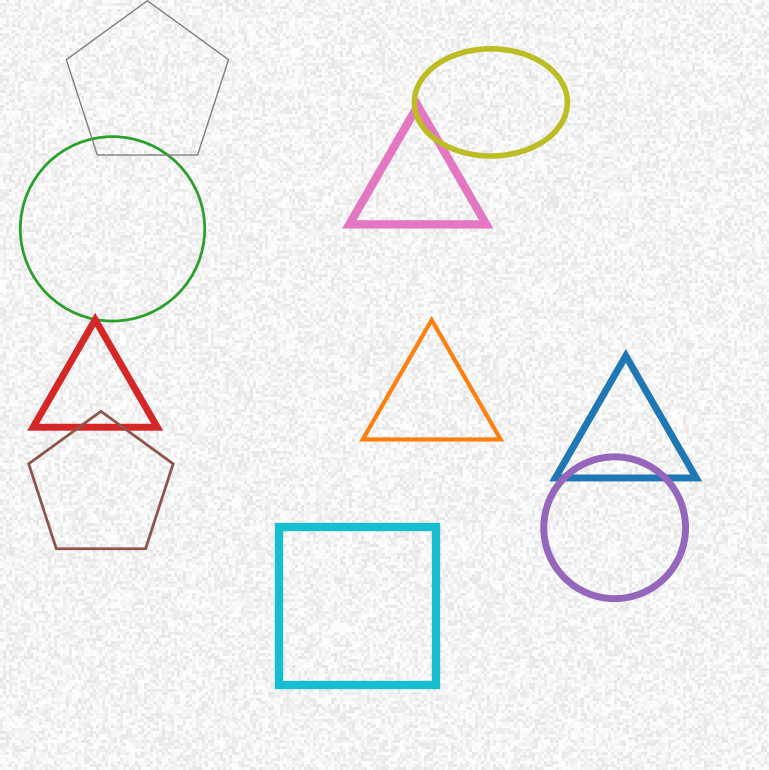[{"shape": "triangle", "thickness": 2.5, "radius": 0.53, "center": [0.813, 0.432]}, {"shape": "triangle", "thickness": 1.5, "radius": 0.52, "center": [0.561, 0.481]}, {"shape": "circle", "thickness": 1, "radius": 0.6, "center": [0.146, 0.703]}, {"shape": "triangle", "thickness": 2.5, "radius": 0.47, "center": [0.124, 0.492]}, {"shape": "circle", "thickness": 2.5, "radius": 0.46, "center": [0.798, 0.315]}, {"shape": "pentagon", "thickness": 1, "radius": 0.49, "center": [0.131, 0.367]}, {"shape": "triangle", "thickness": 3, "radius": 0.51, "center": [0.543, 0.76]}, {"shape": "pentagon", "thickness": 0.5, "radius": 0.55, "center": [0.191, 0.888]}, {"shape": "oval", "thickness": 2, "radius": 0.5, "center": [0.638, 0.867]}, {"shape": "square", "thickness": 3, "radius": 0.51, "center": [0.464, 0.213]}]